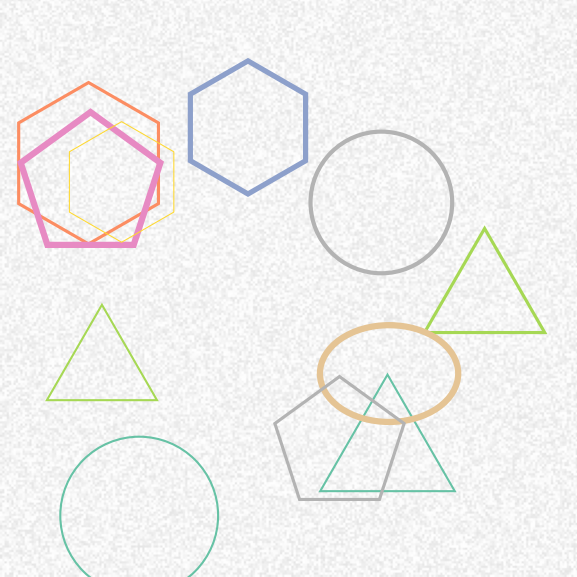[{"shape": "circle", "thickness": 1, "radius": 0.68, "center": [0.241, 0.106]}, {"shape": "triangle", "thickness": 1, "radius": 0.67, "center": [0.671, 0.216]}, {"shape": "hexagon", "thickness": 1.5, "radius": 0.7, "center": [0.153, 0.716]}, {"shape": "hexagon", "thickness": 2.5, "radius": 0.58, "center": [0.429, 0.778]}, {"shape": "pentagon", "thickness": 3, "radius": 0.64, "center": [0.157, 0.678]}, {"shape": "triangle", "thickness": 1.5, "radius": 0.6, "center": [0.839, 0.483]}, {"shape": "triangle", "thickness": 1, "radius": 0.55, "center": [0.176, 0.361]}, {"shape": "hexagon", "thickness": 0.5, "radius": 0.52, "center": [0.211, 0.684]}, {"shape": "oval", "thickness": 3, "radius": 0.6, "center": [0.674, 0.352]}, {"shape": "circle", "thickness": 2, "radius": 0.61, "center": [0.66, 0.649]}, {"shape": "pentagon", "thickness": 1.5, "radius": 0.59, "center": [0.588, 0.229]}]